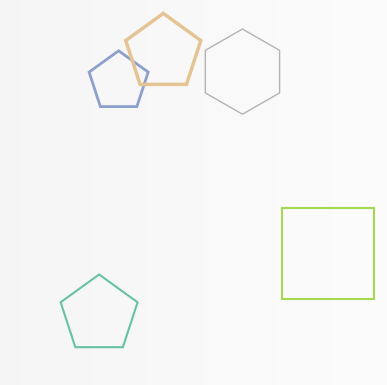[{"shape": "pentagon", "thickness": 1.5, "radius": 0.52, "center": [0.256, 0.183]}, {"shape": "pentagon", "thickness": 2, "radius": 0.4, "center": [0.306, 0.788]}, {"shape": "square", "thickness": 1.5, "radius": 0.59, "center": [0.846, 0.341]}, {"shape": "pentagon", "thickness": 2.5, "radius": 0.51, "center": [0.421, 0.863]}, {"shape": "hexagon", "thickness": 1, "radius": 0.55, "center": [0.626, 0.814]}]